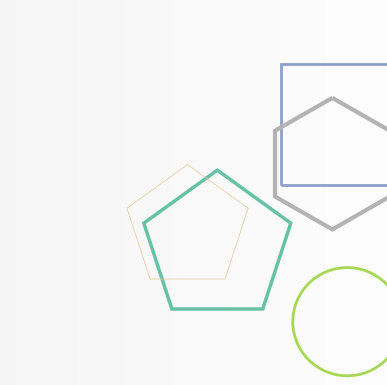[{"shape": "pentagon", "thickness": 2.5, "radius": 1.0, "center": [0.561, 0.359]}, {"shape": "square", "thickness": 2, "radius": 0.79, "center": [0.884, 0.676]}, {"shape": "circle", "thickness": 2, "radius": 0.7, "center": [0.896, 0.164]}, {"shape": "pentagon", "thickness": 0.5, "radius": 0.82, "center": [0.484, 0.408]}, {"shape": "hexagon", "thickness": 3, "radius": 0.85, "center": [0.858, 0.575]}]